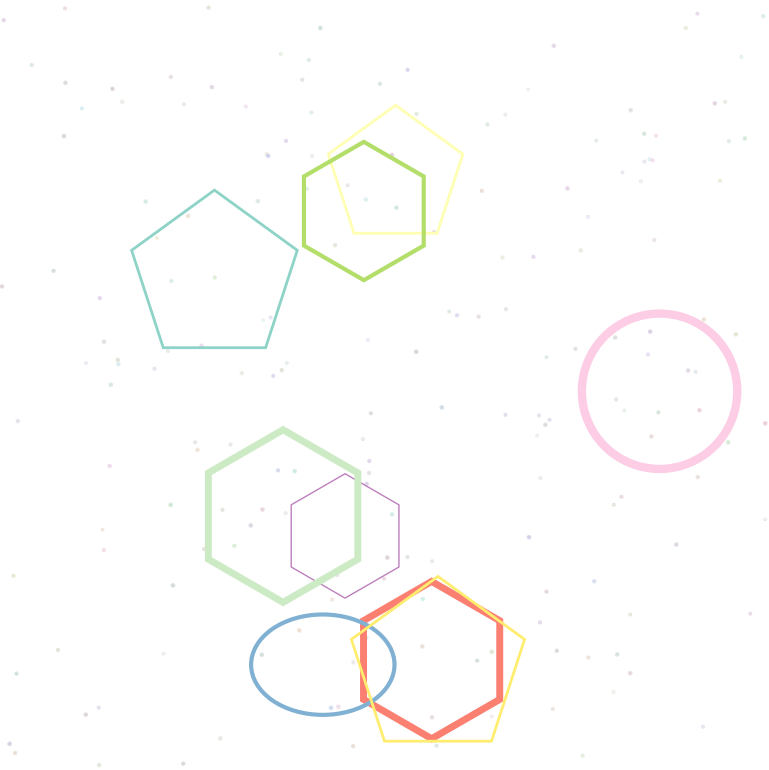[{"shape": "pentagon", "thickness": 1, "radius": 0.57, "center": [0.279, 0.64]}, {"shape": "pentagon", "thickness": 1, "radius": 0.46, "center": [0.514, 0.771]}, {"shape": "hexagon", "thickness": 2.5, "radius": 0.51, "center": [0.561, 0.143]}, {"shape": "oval", "thickness": 1.5, "radius": 0.47, "center": [0.419, 0.137]}, {"shape": "hexagon", "thickness": 1.5, "radius": 0.45, "center": [0.473, 0.726]}, {"shape": "circle", "thickness": 3, "radius": 0.5, "center": [0.857, 0.492]}, {"shape": "hexagon", "thickness": 0.5, "radius": 0.4, "center": [0.448, 0.304]}, {"shape": "hexagon", "thickness": 2.5, "radius": 0.56, "center": [0.368, 0.33]}, {"shape": "pentagon", "thickness": 1, "radius": 0.59, "center": [0.569, 0.133]}]